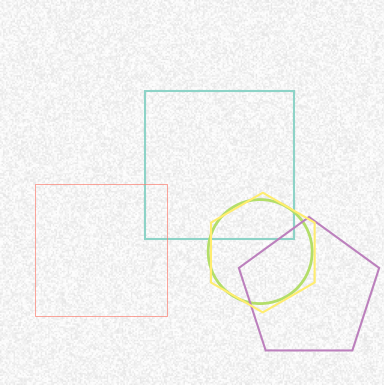[{"shape": "square", "thickness": 1.5, "radius": 0.97, "center": [0.57, 0.572]}, {"shape": "square", "thickness": 0.5, "radius": 0.86, "center": [0.262, 0.35]}, {"shape": "circle", "thickness": 2, "radius": 0.68, "center": [0.676, 0.347]}, {"shape": "pentagon", "thickness": 1.5, "radius": 0.96, "center": [0.803, 0.245]}, {"shape": "hexagon", "thickness": 1.5, "radius": 0.78, "center": [0.683, 0.344]}]